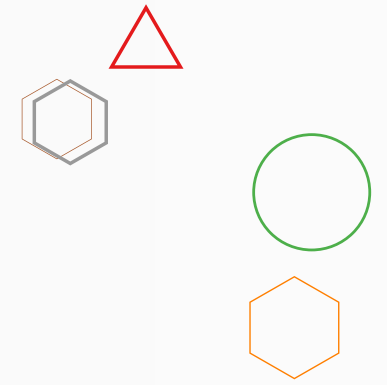[{"shape": "triangle", "thickness": 2.5, "radius": 0.51, "center": [0.377, 0.877]}, {"shape": "circle", "thickness": 2, "radius": 0.75, "center": [0.804, 0.501]}, {"shape": "hexagon", "thickness": 1, "radius": 0.66, "center": [0.76, 0.149]}, {"shape": "hexagon", "thickness": 0.5, "radius": 0.52, "center": [0.147, 0.691]}, {"shape": "hexagon", "thickness": 2.5, "radius": 0.54, "center": [0.181, 0.683]}]